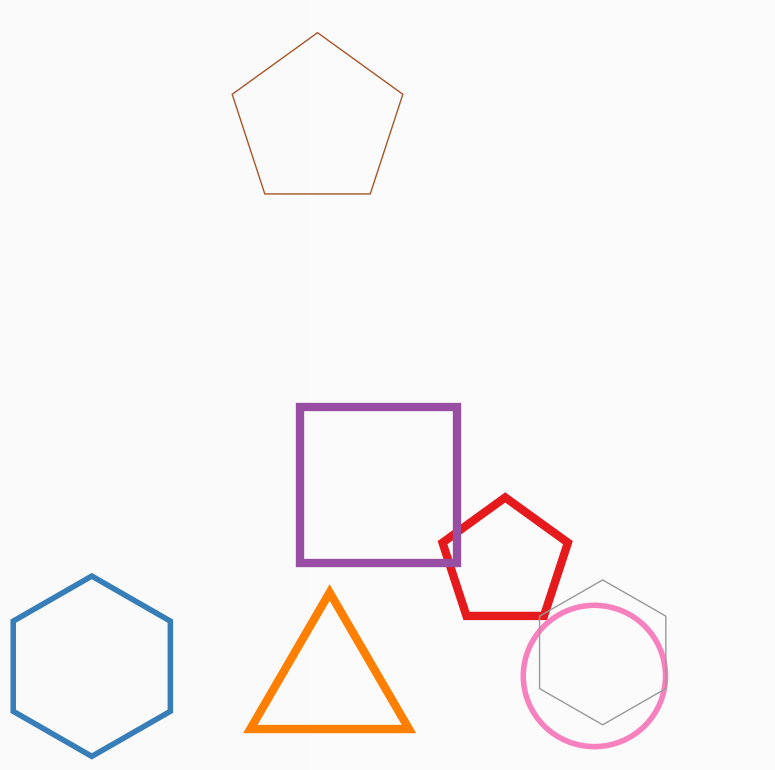[{"shape": "pentagon", "thickness": 3, "radius": 0.43, "center": [0.652, 0.269]}, {"shape": "hexagon", "thickness": 2, "radius": 0.59, "center": [0.118, 0.135]}, {"shape": "square", "thickness": 3, "radius": 0.51, "center": [0.488, 0.37]}, {"shape": "triangle", "thickness": 3, "radius": 0.59, "center": [0.425, 0.112]}, {"shape": "pentagon", "thickness": 0.5, "radius": 0.58, "center": [0.41, 0.842]}, {"shape": "circle", "thickness": 2, "radius": 0.46, "center": [0.767, 0.122]}, {"shape": "hexagon", "thickness": 0.5, "radius": 0.47, "center": [0.778, 0.153]}]